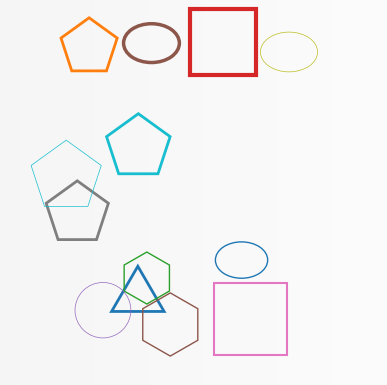[{"shape": "triangle", "thickness": 2, "radius": 0.39, "center": [0.356, 0.23]}, {"shape": "oval", "thickness": 1, "radius": 0.34, "center": [0.623, 0.325]}, {"shape": "pentagon", "thickness": 2, "radius": 0.38, "center": [0.23, 0.878]}, {"shape": "hexagon", "thickness": 1, "radius": 0.34, "center": [0.379, 0.278]}, {"shape": "square", "thickness": 3, "radius": 0.43, "center": [0.575, 0.89]}, {"shape": "circle", "thickness": 0.5, "radius": 0.36, "center": [0.266, 0.194]}, {"shape": "oval", "thickness": 2.5, "radius": 0.36, "center": [0.391, 0.888]}, {"shape": "hexagon", "thickness": 1, "radius": 0.41, "center": [0.439, 0.157]}, {"shape": "square", "thickness": 1.5, "radius": 0.47, "center": [0.646, 0.171]}, {"shape": "pentagon", "thickness": 2, "radius": 0.42, "center": [0.199, 0.446]}, {"shape": "oval", "thickness": 0.5, "radius": 0.37, "center": [0.746, 0.865]}, {"shape": "pentagon", "thickness": 2, "radius": 0.43, "center": [0.357, 0.618]}, {"shape": "pentagon", "thickness": 0.5, "radius": 0.48, "center": [0.171, 0.541]}]